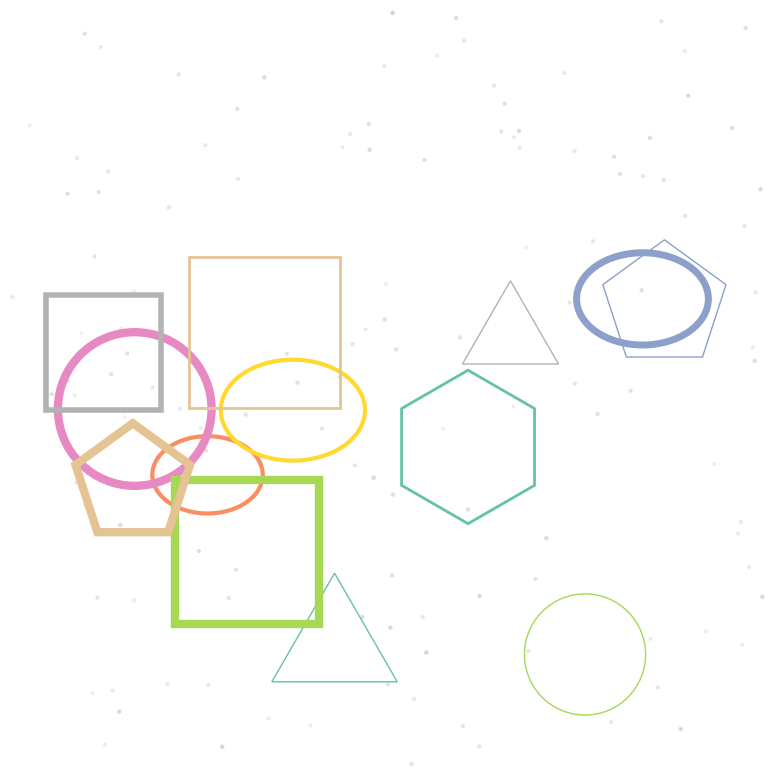[{"shape": "hexagon", "thickness": 1, "radius": 0.5, "center": [0.608, 0.42]}, {"shape": "triangle", "thickness": 0.5, "radius": 0.47, "center": [0.434, 0.162]}, {"shape": "oval", "thickness": 1.5, "radius": 0.36, "center": [0.27, 0.383]}, {"shape": "pentagon", "thickness": 0.5, "radius": 0.42, "center": [0.863, 0.604]}, {"shape": "oval", "thickness": 2.5, "radius": 0.43, "center": [0.834, 0.612]}, {"shape": "circle", "thickness": 3, "radius": 0.5, "center": [0.175, 0.469]}, {"shape": "circle", "thickness": 0.5, "radius": 0.39, "center": [0.76, 0.15]}, {"shape": "square", "thickness": 3, "radius": 0.47, "center": [0.321, 0.283]}, {"shape": "oval", "thickness": 1.5, "radius": 0.47, "center": [0.38, 0.467]}, {"shape": "square", "thickness": 1, "radius": 0.49, "center": [0.343, 0.568]}, {"shape": "pentagon", "thickness": 3, "radius": 0.39, "center": [0.172, 0.372]}, {"shape": "triangle", "thickness": 0.5, "radius": 0.36, "center": [0.663, 0.563]}, {"shape": "square", "thickness": 2, "radius": 0.37, "center": [0.134, 0.543]}]